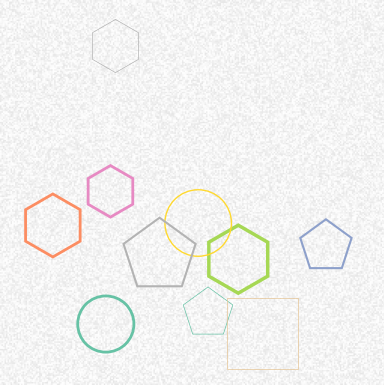[{"shape": "circle", "thickness": 2, "radius": 0.36, "center": [0.275, 0.158]}, {"shape": "pentagon", "thickness": 0.5, "radius": 0.34, "center": [0.54, 0.187]}, {"shape": "hexagon", "thickness": 2, "radius": 0.41, "center": [0.137, 0.414]}, {"shape": "pentagon", "thickness": 1.5, "radius": 0.35, "center": [0.847, 0.36]}, {"shape": "hexagon", "thickness": 2, "radius": 0.33, "center": [0.287, 0.503]}, {"shape": "hexagon", "thickness": 2.5, "radius": 0.44, "center": [0.619, 0.327]}, {"shape": "circle", "thickness": 1, "radius": 0.43, "center": [0.515, 0.421]}, {"shape": "square", "thickness": 0.5, "radius": 0.46, "center": [0.682, 0.134]}, {"shape": "pentagon", "thickness": 1.5, "radius": 0.49, "center": [0.414, 0.336]}, {"shape": "hexagon", "thickness": 0.5, "radius": 0.35, "center": [0.3, 0.88]}]